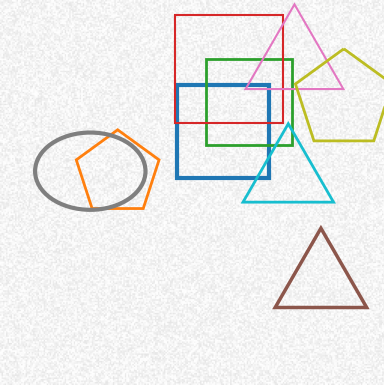[{"shape": "square", "thickness": 3, "radius": 0.6, "center": [0.58, 0.659]}, {"shape": "pentagon", "thickness": 2, "radius": 0.57, "center": [0.306, 0.55]}, {"shape": "square", "thickness": 2, "radius": 0.56, "center": [0.647, 0.734]}, {"shape": "square", "thickness": 1.5, "radius": 0.7, "center": [0.596, 0.822]}, {"shape": "triangle", "thickness": 2.5, "radius": 0.69, "center": [0.834, 0.27]}, {"shape": "triangle", "thickness": 1.5, "radius": 0.73, "center": [0.765, 0.842]}, {"shape": "oval", "thickness": 3, "radius": 0.72, "center": [0.235, 0.555]}, {"shape": "pentagon", "thickness": 2, "radius": 0.66, "center": [0.893, 0.741]}, {"shape": "triangle", "thickness": 2, "radius": 0.68, "center": [0.749, 0.543]}]